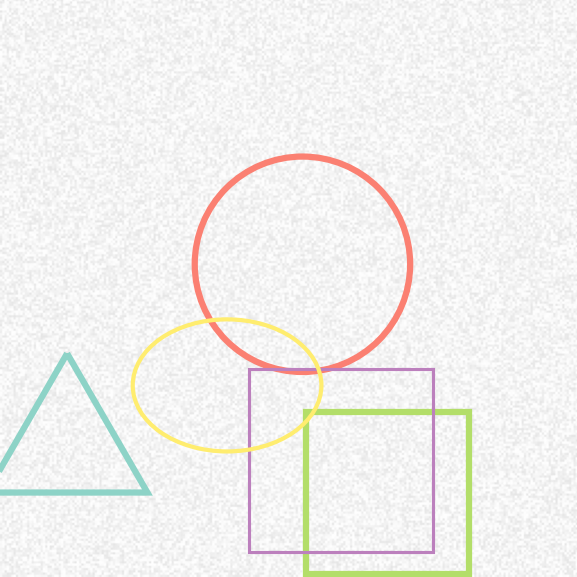[{"shape": "triangle", "thickness": 3, "radius": 0.8, "center": [0.116, 0.227]}, {"shape": "circle", "thickness": 3, "radius": 0.93, "center": [0.524, 0.542]}, {"shape": "square", "thickness": 3, "radius": 0.7, "center": [0.671, 0.146]}, {"shape": "square", "thickness": 1.5, "radius": 0.79, "center": [0.59, 0.201]}, {"shape": "oval", "thickness": 2, "radius": 0.82, "center": [0.393, 0.332]}]